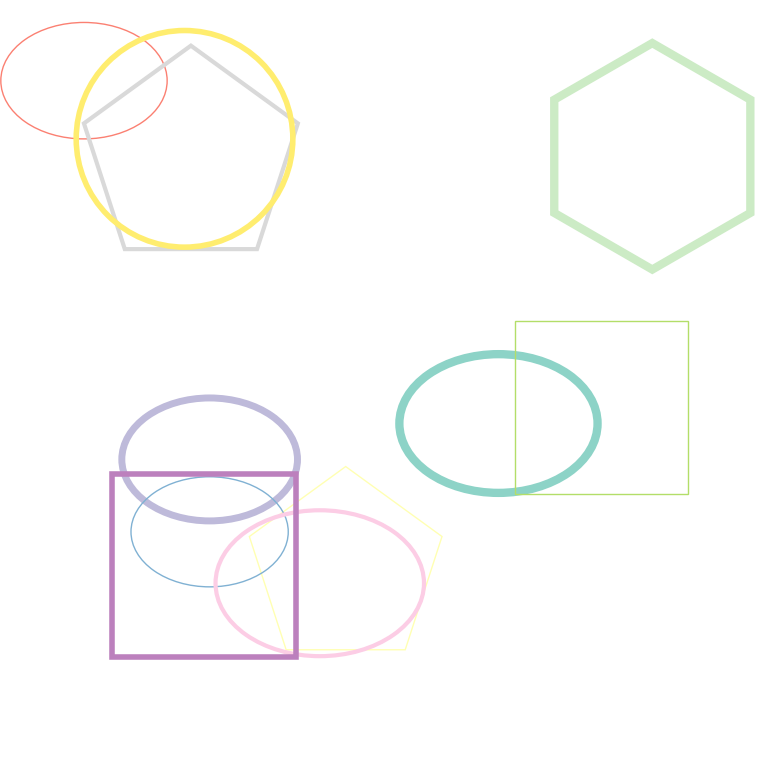[{"shape": "oval", "thickness": 3, "radius": 0.64, "center": [0.647, 0.45]}, {"shape": "pentagon", "thickness": 0.5, "radius": 0.66, "center": [0.449, 0.263]}, {"shape": "oval", "thickness": 2.5, "radius": 0.57, "center": [0.272, 0.403]}, {"shape": "oval", "thickness": 0.5, "radius": 0.54, "center": [0.109, 0.895]}, {"shape": "oval", "thickness": 0.5, "radius": 0.51, "center": [0.272, 0.309]}, {"shape": "square", "thickness": 0.5, "radius": 0.56, "center": [0.781, 0.471]}, {"shape": "oval", "thickness": 1.5, "radius": 0.68, "center": [0.415, 0.243]}, {"shape": "pentagon", "thickness": 1.5, "radius": 0.73, "center": [0.248, 0.795]}, {"shape": "square", "thickness": 2, "radius": 0.6, "center": [0.265, 0.266]}, {"shape": "hexagon", "thickness": 3, "radius": 0.74, "center": [0.847, 0.797]}, {"shape": "circle", "thickness": 2, "radius": 0.7, "center": [0.24, 0.82]}]